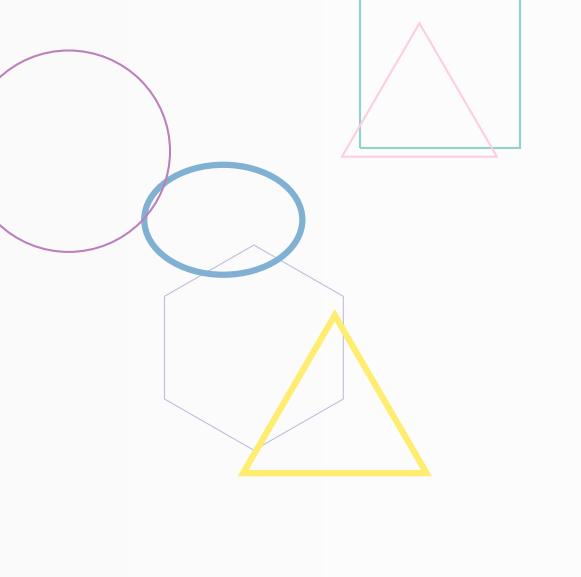[{"shape": "square", "thickness": 1, "radius": 0.69, "center": [0.756, 0.881]}, {"shape": "hexagon", "thickness": 0.5, "radius": 0.89, "center": [0.437, 0.397]}, {"shape": "oval", "thickness": 3, "radius": 0.68, "center": [0.384, 0.619]}, {"shape": "triangle", "thickness": 1, "radius": 0.77, "center": [0.722, 0.805]}, {"shape": "circle", "thickness": 1, "radius": 0.87, "center": [0.118, 0.737]}, {"shape": "triangle", "thickness": 3, "radius": 0.91, "center": [0.576, 0.271]}]